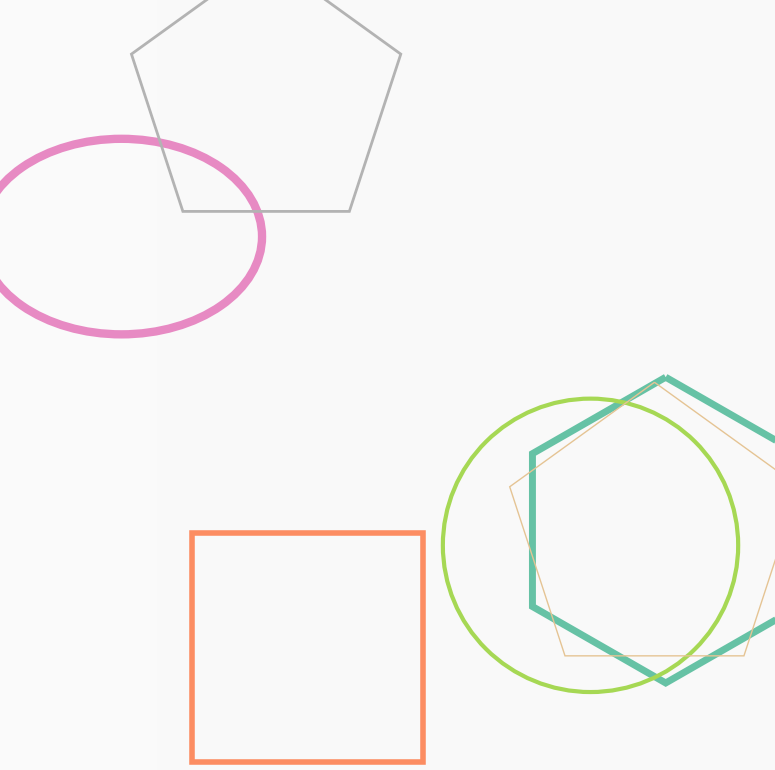[{"shape": "hexagon", "thickness": 2.5, "radius": 0.99, "center": [0.859, 0.312]}, {"shape": "square", "thickness": 2, "radius": 0.75, "center": [0.397, 0.159]}, {"shape": "oval", "thickness": 3, "radius": 0.91, "center": [0.157, 0.693]}, {"shape": "circle", "thickness": 1.5, "radius": 0.95, "center": [0.762, 0.292]}, {"shape": "pentagon", "thickness": 0.5, "radius": 0.98, "center": [0.844, 0.307]}, {"shape": "pentagon", "thickness": 1, "radius": 0.91, "center": [0.343, 0.873]}]